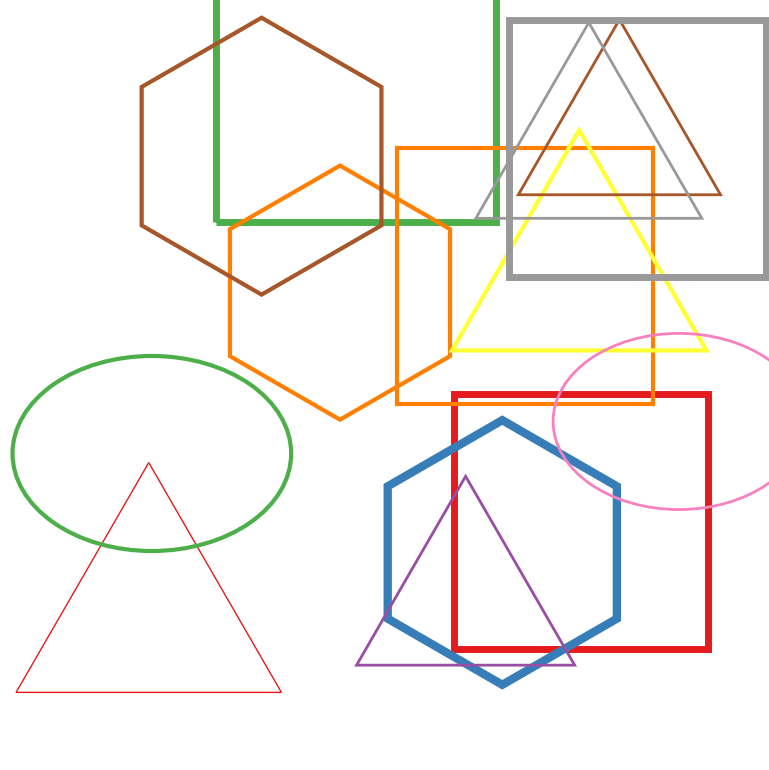[{"shape": "square", "thickness": 2.5, "radius": 0.83, "center": [0.755, 0.323]}, {"shape": "triangle", "thickness": 0.5, "radius": 0.99, "center": [0.193, 0.2]}, {"shape": "hexagon", "thickness": 3, "radius": 0.86, "center": [0.652, 0.282]}, {"shape": "square", "thickness": 2.5, "radius": 0.91, "center": [0.462, 0.894]}, {"shape": "oval", "thickness": 1.5, "radius": 0.9, "center": [0.197, 0.411]}, {"shape": "triangle", "thickness": 1, "radius": 0.82, "center": [0.605, 0.218]}, {"shape": "square", "thickness": 1.5, "radius": 0.83, "center": [0.682, 0.642]}, {"shape": "hexagon", "thickness": 1.5, "radius": 0.83, "center": [0.442, 0.62]}, {"shape": "triangle", "thickness": 1.5, "radius": 0.95, "center": [0.752, 0.64]}, {"shape": "hexagon", "thickness": 1.5, "radius": 0.9, "center": [0.34, 0.797]}, {"shape": "triangle", "thickness": 1, "radius": 0.76, "center": [0.804, 0.823]}, {"shape": "oval", "thickness": 1, "radius": 0.82, "center": [0.882, 0.453]}, {"shape": "square", "thickness": 2.5, "radius": 0.83, "center": [0.828, 0.807]}, {"shape": "triangle", "thickness": 1, "radius": 0.85, "center": [0.765, 0.801]}]